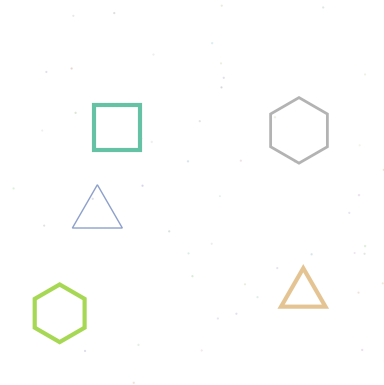[{"shape": "square", "thickness": 3, "radius": 0.3, "center": [0.304, 0.669]}, {"shape": "triangle", "thickness": 1, "radius": 0.37, "center": [0.253, 0.445]}, {"shape": "hexagon", "thickness": 3, "radius": 0.37, "center": [0.155, 0.186]}, {"shape": "triangle", "thickness": 3, "radius": 0.33, "center": [0.788, 0.237]}, {"shape": "hexagon", "thickness": 2, "radius": 0.43, "center": [0.777, 0.661]}]